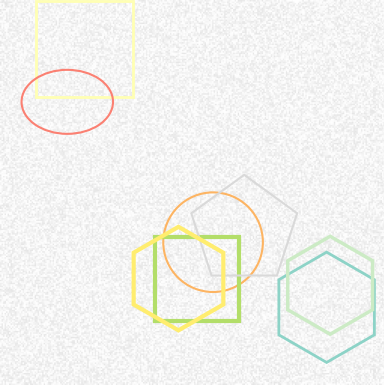[{"shape": "hexagon", "thickness": 2, "radius": 0.72, "center": [0.848, 0.202]}, {"shape": "square", "thickness": 2, "radius": 0.63, "center": [0.219, 0.873]}, {"shape": "oval", "thickness": 1.5, "radius": 0.59, "center": [0.175, 0.735]}, {"shape": "circle", "thickness": 1.5, "radius": 0.65, "center": [0.553, 0.371]}, {"shape": "square", "thickness": 3, "radius": 0.55, "center": [0.511, 0.276]}, {"shape": "pentagon", "thickness": 1.5, "radius": 0.72, "center": [0.634, 0.401]}, {"shape": "hexagon", "thickness": 2.5, "radius": 0.64, "center": [0.858, 0.259]}, {"shape": "hexagon", "thickness": 3, "radius": 0.67, "center": [0.464, 0.276]}]